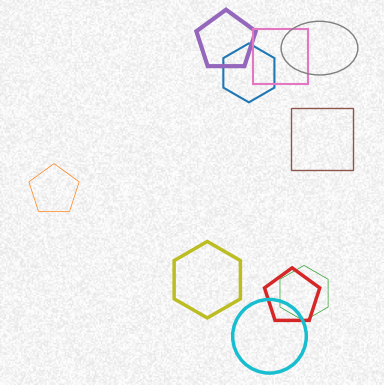[{"shape": "hexagon", "thickness": 1.5, "radius": 0.38, "center": [0.646, 0.811]}, {"shape": "pentagon", "thickness": 0.5, "radius": 0.34, "center": [0.14, 0.506]}, {"shape": "hexagon", "thickness": 0.5, "radius": 0.36, "center": [0.79, 0.239]}, {"shape": "pentagon", "thickness": 2.5, "radius": 0.38, "center": [0.759, 0.229]}, {"shape": "pentagon", "thickness": 3, "radius": 0.41, "center": [0.587, 0.894]}, {"shape": "square", "thickness": 1, "radius": 0.4, "center": [0.837, 0.639]}, {"shape": "square", "thickness": 1.5, "radius": 0.36, "center": [0.728, 0.852]}, {"shape": "oval", "thickness": 1, "radius": 0.5, "center": [0.83, 0.875]}, {"shape": "hexagon", "thickness": 2.5, "radius": 0.5, "center": [0.538, 0.273]}, {"shape": "circle", "thickness": 2.5, "radius": 0.48, "center": [0.7, 0.127]}]